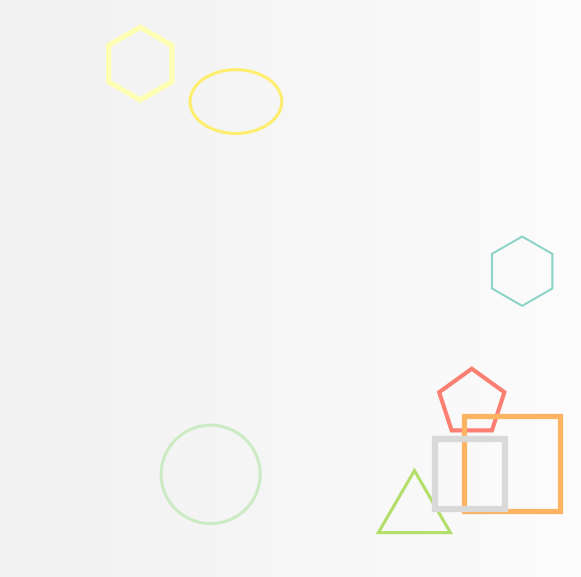[{"shape": "hexagon", "thickness": 1, "radius": 0.3, "center": [0.898, 0.53]}, {"shape": "hexagon", "thickness": 2.5, "radius": 0.31, "center": [0.241, 0.889]}, {"shape": "pentagon", "thickness": 2, "radius": 0.3, "center": [0.812, 0.302]}, {"shape": "square", "thickness": 2.5, "radius": 0.41, "center": [0.882, 0.197]}, {"shape": "triangle", "thickness": 1.5, "radius": 0.36, "center": [0.713, 0.113]}, {"shape": "square", "thickness": 3, "radius": 0.3, "center": [0.809, 0.178]}, {"shape": "circle", "thickness": 1.5, "radius": 0.43, "center": [0.362, 0.178]}, {"shape": "oval", "thickness": 1.5, "radius": 0.39, "center": [0.406, 0.823]}]